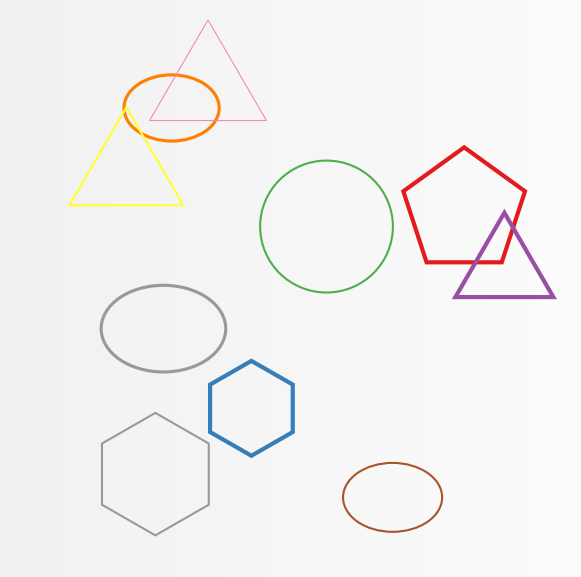[{"shape": "pentagon", "thickness": 2, "radius": 0.55, "center": [0.799, 0.634]}, {"shape": "hexagon", "thickness": 2, "radius": 0.41, "center": [0.433, 0.292]}, {"shape": "circle", "thickness": 1, "radius": 0.57, "center": [0.562, 0.607]}, {"shape": "triangle", "thickness": 2, "radius": 0.49, "center": [0.868, 0.533]}, {"shape": "oval", "thickness": 1.5, "radius": 0.41, "center": [0.295, 0.812]}, {"shape": "triangle", "thickness": 1, "radius": 0.57, "center": [0.217, 0.7]}, {"shape": "oval", "thickness": 1, "radius": 0.43, "center": [0.675, 0.138]}, {"shape": "triangle", "thickness": 0.5, "radius": 0.58, "center": [0.358, 0.848]}, {"shape": "hexagon", "thickness": 1, "radius": 0.53, "center": [0.267, 0.178]}, {"shape": "oval", "thickness": 1.5, "radius": 0.54, "center": [0.281, 0.43]}]